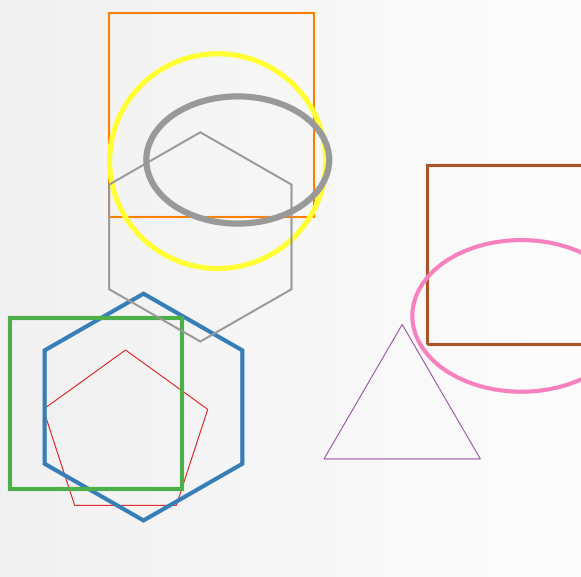[{"shape": "pentagon", "thickness": 0.5, "radius": 0.74, "center": [0.216, 0.244]}, {"shape": "hexagon", "thickness": 2, "radius": 0.98, "center": [0.247, 0.294]}, {"shape": "square", "thickness": 2, "radius": 0.74, "center": [0.165, 0.3]}, {"shape": "triangle", "thickness": 0.5, "radius": 0.78, "center": [0.692, 0.282]}, {"shape": "square", "thickness": 1, "radius": 0.88, "center": [0.364, 0.8]}, {"shape": "circle", "thickness": 2.5, "radius": 0.93, "center": [0.374, 0.72]}, {"shape": "square", "thickness": 1.5, "radius": 0.77, "center": [0.89, 0.558]}, {"shape": "oval", "thickness": 2, "radius": 0.94, "center": [0.897, 0.452]}, {"shape": "hexagon", "thickness": 1, "radius": 0.91, "center": [0.345, 0.589]}, {"shape": "oval", "thickness": 3, "radius": 0.79, "center": [0.409, 0.722]}]